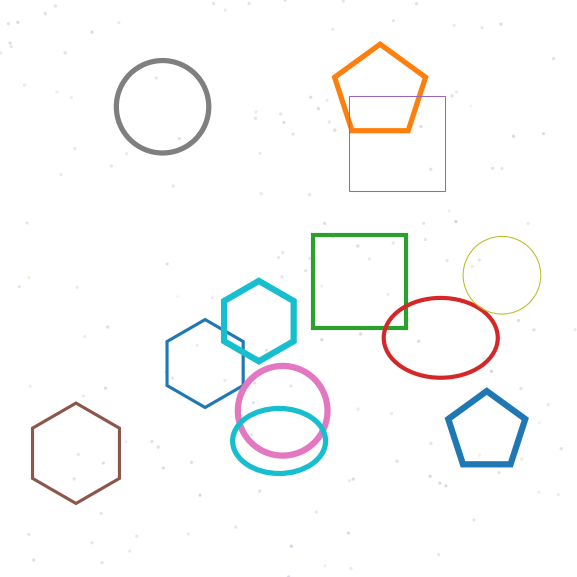[{"shape": "pentagon", "thickness": 3, "radius": 0.35, "center": [0.843, 0.252]}, {"shape": "hexagon", "thickness": 1.5, "radius": 0.38, "center": [0.355, 0.37]}, {"shape": "pentagon", "thickness": 2.5, "radius": 0.41, "center": [0.658, 0.84]}, {"shape": "square", "thickness": 2, "radius": 0.4, "center": [0.623, 0.511]}, {"shape": "oval", "thickness": 2, "radius": 0.49, "center": [0.763, 0.414]}, {"shape": "square", "thickness": 0.5, "radius": 0.41, "center": [0.687, 0.751]}, {"shape": "hexagon", "thickness": 1.5, "radius": 0.43, "center": [0.132, 0.214]}, {"shape": "circle", "thickness": 3, "radius": 0.39, "center": [0.489, 0.288]}, {"shape": "circle", "thickness": 2.5, "radius": 0.4, "center": [0.281, 0.814]}, {"shape": "circle", "thickness": 0.5, "radius": 0.34, "center": [0.869, 0.523]}, {"shape": "hexagon", "thickness": 3, "radius": 0.35, "center": [0.448, 0.443]}, {"shape": "oval", "thickness": 2.5, "radius": 0.4, "center": [0.483, 0.236]}]